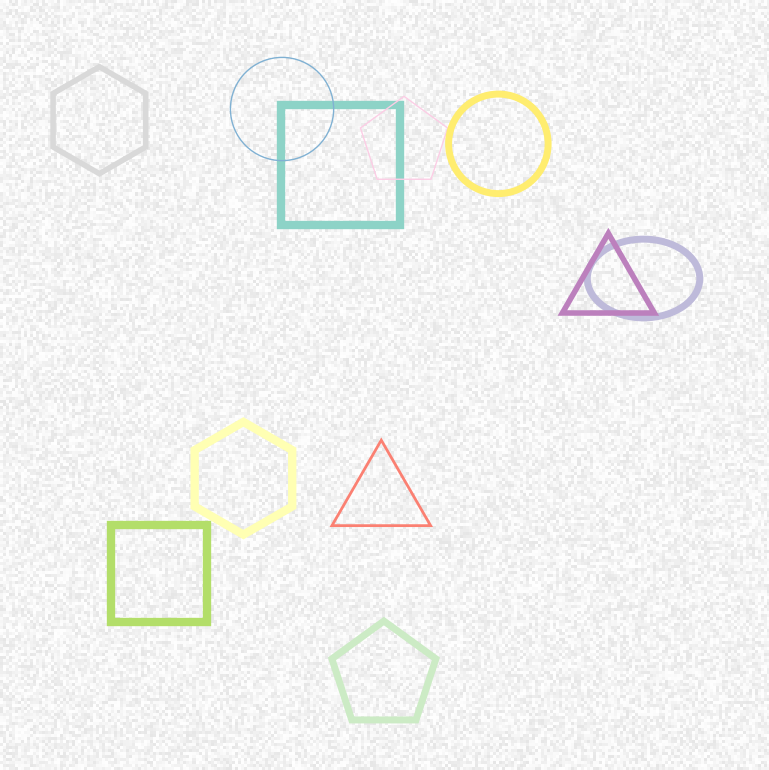[{"shape": "square", "thickness": 3, "radius": 0.39, "center": [0.443, 0.786]}, {"shape": "hexagon", "thickness": 3, "radius": 0.37, "center": [0.316, 0.379]}, {"shape": "oval", "thickness": 2.5, "radius": 0.37, "center": [0.836, 0.638]}, {"shape": "triangle", "thickness": 1, "radius": 0.37, "center": [0.495, 0.354]}, {"shape": "circle", "thickness": 0.5, "radius": 0.34, "center": [0.366, 0.858]}, {"shape": "square", "thickness": 3, "radius": 0.31, "center": [0.207, 0.255]}, {"shape": "pentagon", "thickness": 0.5, "radius": 0.3, "center": [0.525, 0.815]}, {"shape": "hexagon", "thickness": 2, "radius": 0.35, "center": [0.129, 0.844]}, {"shape": "triangle", "thickness": 2, "radius": 0.34, "center": [0.79, 0.628]}, {"shape": "pentagon", "thickness": 2.5, "radius": 0.35, "center": [0.499, 0.122]}, {"shape": "circle", "thickness": 2.5, "radius": 0.32, "center": [0.647, 0.813]}]